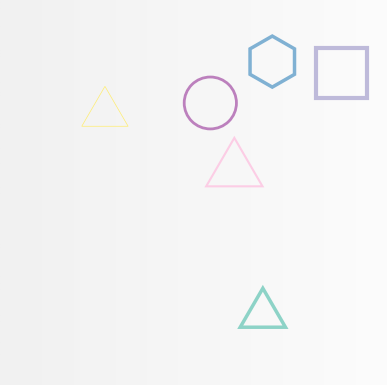[{"shape": "triangle", "thickness": 2.5, "radius": 0.34, "center": [0.678, 0.184]}, {"shape": "square", "thickness": 3, "radius": 0.32, "center": [0.881, 0.811]}, {"shape": "hexagon", "thickness": 2.5, "radius": 0.33, "center": [0.703, 0.84]}, {"shape": "triangle", "thickness": 1.5, "radius": 0.42, "center": [0.605, 0.558]}, {"shape": "circle", "thickness": 2, "radius": 0.34, "center": [0.543, 0.733]}, {"shape": "triangle", "thickness": 0.5, "radius": 0.35, "center": [0.271, 0.707]}]